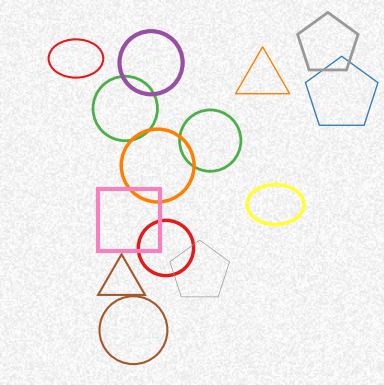[{"shape": "circle", "thickness": 2.5, "radius": 0.36, "center": [0.431, 0.356]}, {"shape": "oval", "thickness": 1.5, "radius": 0.36, "center": [0.197, 0.848]}, {"shape": "pentagon", "thickness": 1, "radius": 0.5, "center": [0.888, 0.755]}, {"shape": "circle", "thickness": 2, "radius": 0.4, "center": [0.546, 0.635]}, {"shape": "circle", "thickness": 2, "radius": 0.42, "center": [0.325, 0.718]}, {"shape": "circle", "thickness": 3, "radius": 0.41, "center": [0.392, 0.837]}, {"shape": "circle", "thickness": 2.5, "radius": 0.47, "center": [0.41, 0.57]}, {"shape": "triangle", "thickness": 1, "radius": 0.41, "center": [0.682, 0.797]}, {"shape": "oval", "thickness": 2.5, "radius": 0.37, "center": [0.716, 0.469]}, {"shape": "triangle", "thickness": 1.5, "radius": 0.35, "center": [0.316, 0.269]}, {"shape": "circle", "thickness": 1.5, "radius": 0.44, "center": [0.347, 0.142]}, {"shape": "square", "thickness": 3, "radius": 0.4, "center": [0.335, 0.429]}, {"shape": "pentagon", "thickness": 2, "radius": 0.41, "center": [0.852, 0.885]}, {"shape": "pentagon", "thickness": 0.5, "radius": 0.41, "center": [0.519, 0.295]}]